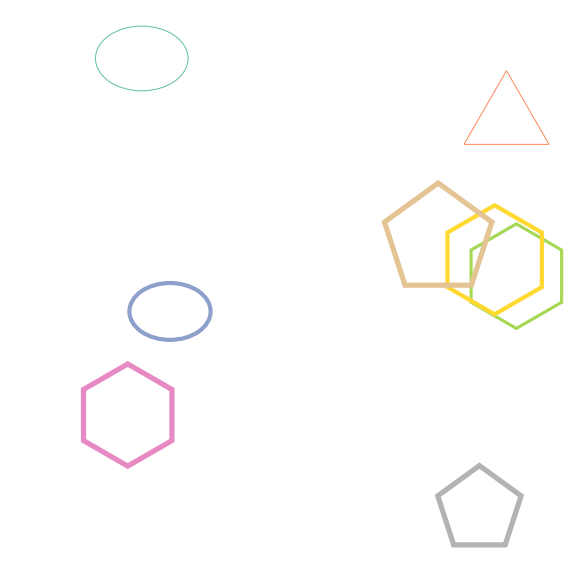[{"shape": "oval", "thickness": 0.5, "radius": 0.4, "center": [0.245, 0.898]}, {"shape": "triangle", "thickness": 0.5, "radius": 0.43, "center": [0.877, 0.792]}, {"shape": "oval", "thickness": 2, "radius": 0.35, "center": [0.294, 0.46]}, {"shape": "hexagon", "thickness": 2.5, "radius": 0.44, "center": [0.221, 0.28]}, {"shape": "hexagon", "thickness": 1.5, "radius": 0.45, "center": [0.894, 0.521]}, {"shape": "hexagon", "thickness": 2, "radius": 0.47, "center": [0.857, 0.549]}, {"shape": "pentagon", "thickness": 2.5, "radius": 0.49, "center": [0.759, 0.584]}, {"shape": "pentagon", "thickness": 2.5, "radius": 0.38, "center": [0.83, 0.117]}]